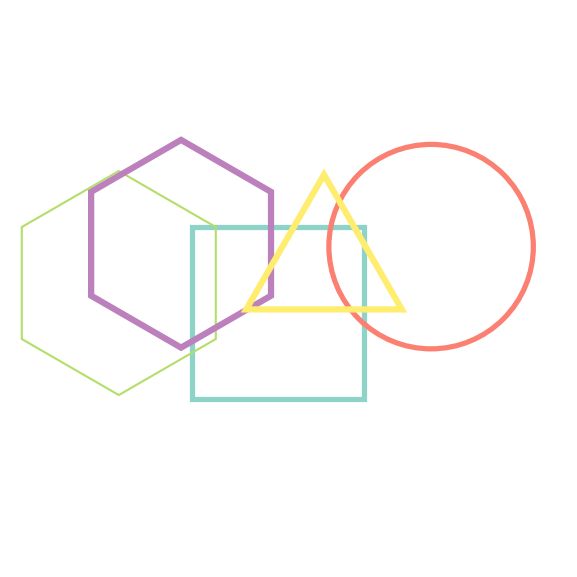[{"shape": "square", "thickness": 2.5, "radius": 0.74, "center": [0.481, 0.457]}, {"shape": "circle", "thickness": 2.5, "radius": 0.89, "center": [0.747, 0.572]}, {"shape": "hexagon", "thickness": 1, "radius": 0.97, "center": [0.206, 0.509]}, {"shape": "hexagon", "thickness": 3, "radius": 0.9, "center": [0.314, 0.577]}, {"shape": "triangle", "thickness": 3, "radius": 0.78, "center": [0.561, 0.541]}]